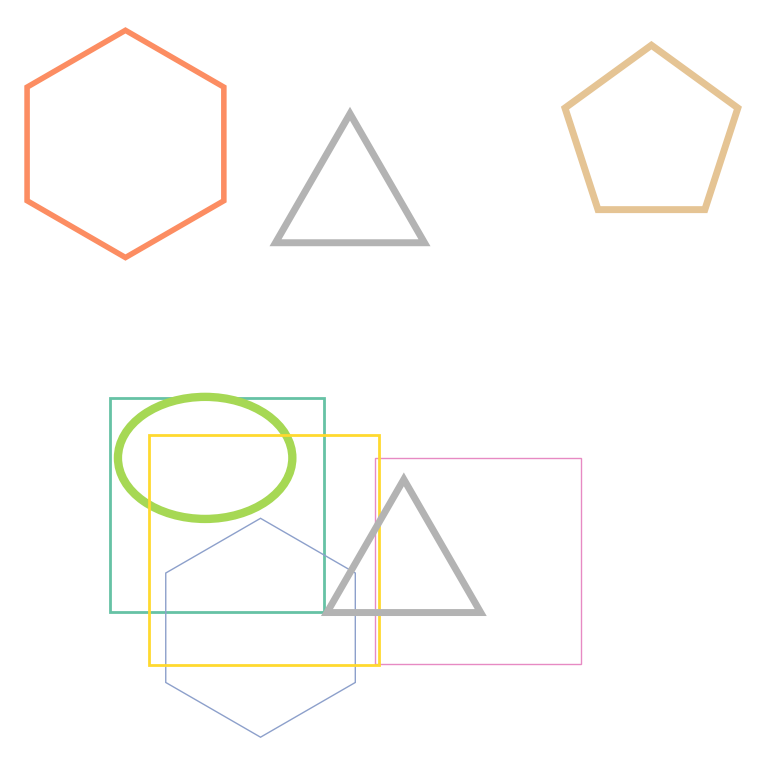[{"shape": "square", "thickness": 1, "radius": 0.7, "center": [0.282, 0.344]}, {"shape": "hexagon", "thickness": 2, "radius": 0.74, "center": [0.163, 0.813]}, {"shape": "hexagon", "thickness": 0.5, "radius": 0.71, "center": [0.338, 0.185]}, {"shape": "square", "thickness": 0.5, "radius": 0.67, "center": [0.621, 0.271]}, {"shape": "oval", "thickness": 3, "radius": 0.57, "center": [0.266, 0.405]}, {"shape": "square", "thickness": 1, "radius": 0.75, "center": [0.343, 0.286]}, {"shape": "pentagon", "thickness": 2.5, "radius": 0.59, "center": [0.846, 0.823]}, {"shape": "triangle", "thickness": 2.5, "radius": 0.58, "center": [0.524, 0.262]}, {"shape": "triangle", "thickness": 2.5, "radius": 0.56, "center": [0.455, 0.741]}]